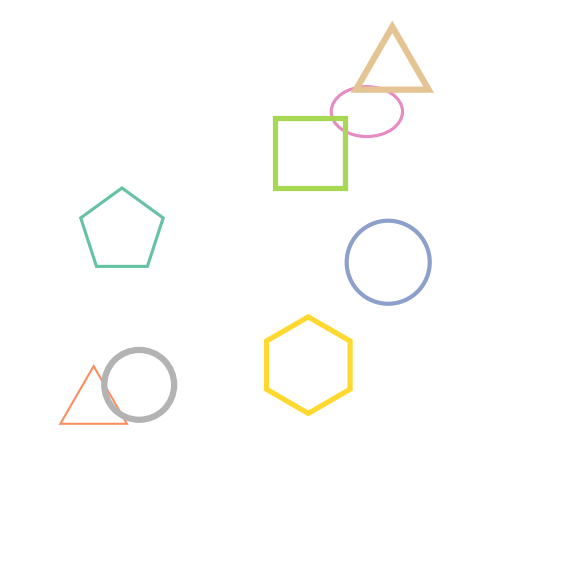[{"shape": "pentagon", "thickness": 1.5, "radius": 0.38, "center": [0.211, 0.599]}, {"shape": "triangle", "thickness": 1, "radius": 0.33, "center": [0.162, 0.299]}, {"shape": "circle", "thickness": 2, "radius": 0.36, "center": [0.672, 0.545]}, {"shape": "oval", "thickness": 1.5, "radius": 0.31, "center": [0.635, 0.806]}, {"shape": "square", "thickness": 2.5, "radius": 0.3, "center": [0.537, 0.734]}, {"shape": "hexagon", "thickness": 2.5, "radius": 0.42, "center": [0.534, 0.367]}, {"shape": "triangle", "thickness": 3, "radius": 0.36, "center": [0.679, 0.88]}, {"shape": "circle", "thickness": 3, "radius": 0.3, "center": [0.241, 0.333]}]